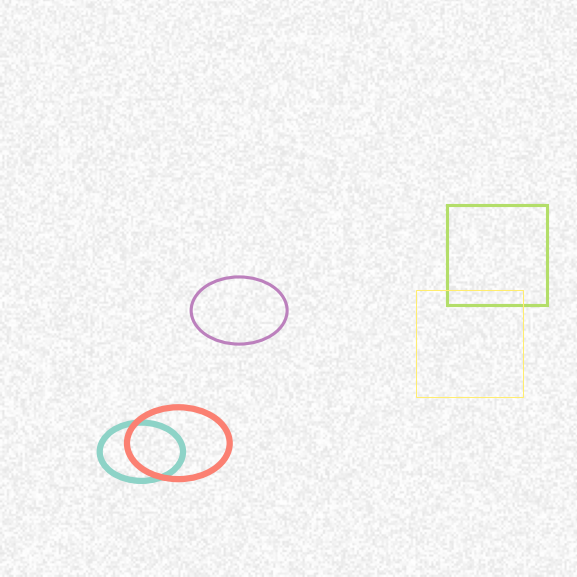[{"shape": "oval", "thickness": 3, "radius": 0.36, "center": [0.245, 0.217]}, {"shape": "oval", "thickness": 3, "radius": 0.44, "center": [0.309, 0.232]}, {"shape": "square", "thickness": 1.5, "radius": 0.44, "center": [0.861, 0.557]}, {"shape": "oval", "thickness": 1.5, "radius": 0.42, "center": [0.414, 0.461]}, {"shape": "square", "thickness": 0.5, "radius": 0.46, "center": [0.813, 0.405]}]